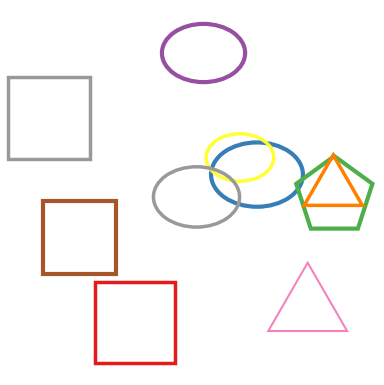[{"shape": "square", "thickness": 2.5, "radius": 0.52, "center": [0.351, 0.162]}, {"shape": "oval", "thickness": 3, "radius": 0.6, "center": [0.668, 0.547]}, {"shape": "pentagon", "thickness": 3, "radius": 0.52, "center": [0.868, 0.49]}, {"shape": "oval", "thickness": 3, "radius": 0.54, "center": [0.529, 0.862]}, {"shape": "triangle", "thickness": 2.5, "radius": 0.44, "center": [0.866, 0.51]}, {"shape": "oval", "thickness": 2.5, "radius": 0.44, "center": [0.623, 0.591]}, {"shape": "square", "thickness": 3, "radius": 0.47, "center": [0.207, 0.384]}, {"shape": "triangle", "thickness": 1.5, "radius": 0.59, "center": [0.799, 0.199]}, {"shape": "square", "thickness": 2.5, "radius": 0.53, "center": [0.128, 0.693]}, {"shape": "oval", "thickness": 2.5, "radius": 0.56, "center": [0.51, 0.488]}]